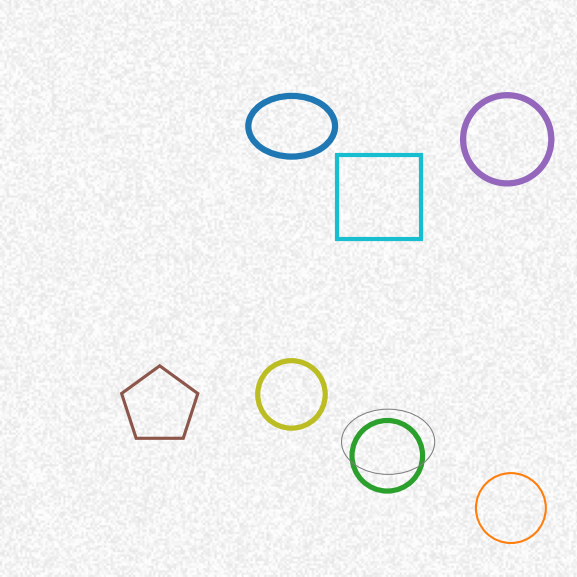[{"shape": "oval", "thickness": 3, "radius": 0.38, "center": [0.505, 0.781]}, {"shape": "circle", "thickness": 1, "radius": 0.3, "center": [0.885, 0.119]}, {"shape": "circle", "thickness": 2.5, "radius": 0.31, "center": [0.671, 0.21]}, {"shape": "circle", "thickness": 3, "radius": 0.38, "center": [0.878, 0.758]}, {"shape": "pentagon", "thickness": 1.5, "radius": 0.35, "center": [0.277, 0.296]}, {"shape": "oval", "thickness": 0.5, "radius": 0.4, "center": [0.672, 0.234]}, {"shape": "circle", "thickness": 2.5, "radius": 0.29, "center": [0.505, 0.316]}, {"shape": "square", "thickness": 2, "radius": 0.36, "center": [0.657, 0.658]}]